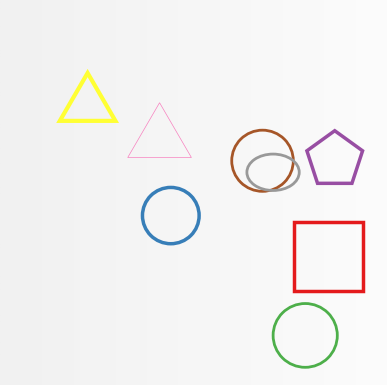[{"shape": "square", "thickness": 2.5, "radius": 0.45, "center": [0.848, 0.334]}, {"shape": "circle", "thickness": 2.5, "radius": 0.37, "center": [0.441, 0.44]}, {"shape": "circle", "thickness": 2, "radius": 0.41, "center": [0.788, 0.129]}, {"shape": "pentagon", "thickness": 2.5, "radius": 0.38, "center": [0.864, 0.585]}, {"shape": "triangle", "thickness": 3, "radius": 0.41, "center": [0.226, 0.727]}, {"shape": "circle", "thickness": 2, "radius": 0.4, "center": [0.677, 0.582]}, {"shape": "triangle", "thickness": 0.5, "radius": 0.47, "center": [0.412, 0.638]}, {"shape": "oval", "thickness": 2, "radius": 0.34, "center": [0.705, 0.553]}]